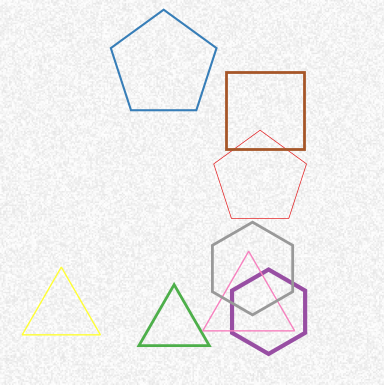[{"shape": "pentagon", "thickness": 0.5, "radius": 0.63, "center": [0.676, 0.535]}, {"shape": "pentagon", "thickness": 1.5, "radius": 0.72, "center": [0.425, 0.83]}, {"shape": "triangle", "thickness": 2, "radius": 0.53, "center": [0.452, 0.155]}, {"shape": "hexagon", "thickness": 3, "radius": 0.55, "center": [0.698, 0.19]}, {"shape": "triangle", "thickness": 1, "radius": 0.59, "center": [0.159, 0.189]}, {"shape": "square", "thickness": 2, "radius": 0.5, "center": [0.689, 0.713]}, {"shape": "triangle", "thickness": 1, "radius": 0.69, "center": [0.646, 0.21]}, {"shape": "hexagon", "thickness": 2, "radius": 0.6, "center": [0.656, 0.303]}]